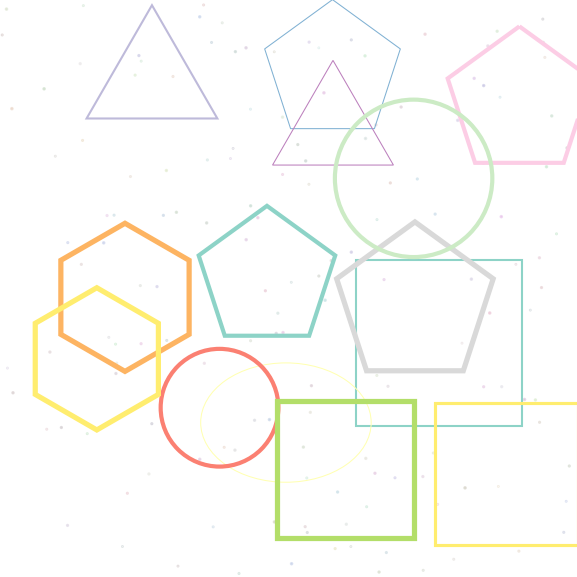[{"shape": "square", "thickness": 1, "radius": 0.72, "center": [0.76, 0.405]}, {"shape": "pentagon", "thickness": 2, "radius": 0.62, "center": [0.462, 0.518]}, {"shape": "oval", "thickness": 0.5, "radius": 0.74, "center": [0.495, 0.267]}, {"shape": "triangle", "thickness": 1, "radius": 0.65, "center": [0.263, 0.859]}, {"shape": "circle", "thickness": 2, "radius": 0.51, "center": [0.38, 0.293]}, {"shape": "pentagon", "thickness": 0.5, "radius": 0.62, "center": [0.576, 0.876]}, {"shape": "hexagon", "thickness": 2.5, "radius": 0.64, "center": [0.216, 0.484]}, {"shape": "square", "thickness": 2.5, "radius": 0.6, "center": [0.599, 0.186]}, {"shape": "pentagon", "thickness": 2, "radius": 0.65, "center": [0.899, 0.823]}, {"shape": "pentagon", "thickness": 2.5, "radius": 0.71, "center": [0.718, 0.472]}, {"shape": "triangle", "thickness": 0.5, "radius": 0.6, "center": [0.577, 0.774]}, {"shape": "circle", "thickness": 2, "radius": 0.68, "center": [0.716, 0.69]}, {"shape": "square", "thickness": 1.5, "radius": 0.62, "center": [0.877, 0.178]}, {"shape": "hexagon", "thickness": 2.5, "radius": 0.62, "center": [0.168, 0.378]}]